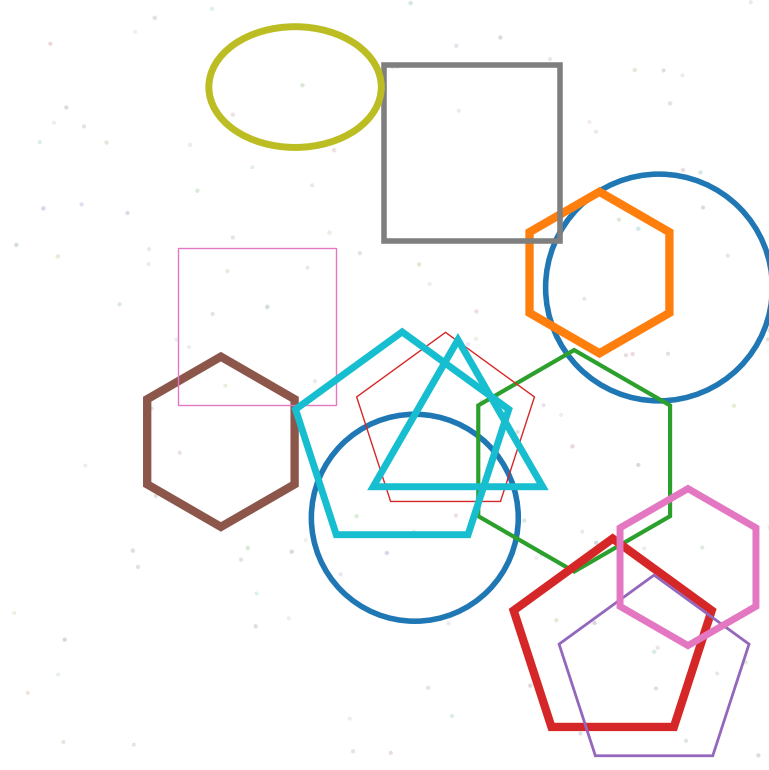[{"shape": "circle", "thickness": 2, "radius": 0.67, "center": [0.539, 0.328]}, {"shape": "circle", "thickness": 2, "radius": 0.74, "center": [0.856, 0.627]}, {"shape": "hexagon", "thickness": 3, "radius": 0.52, "center": [0.779, 0.646]}, {"shape": "hexagon", "thickness": 1.5, "radius": 0.72, "center": [0.746, 0.402]}, {"shape": "pentagon", "thickness": 3, "radius": 0.68, "center": [0.796, 0.165]}, {"shape": "pentagon", "thickness": 0.5, "radius": 0.61, "center": [0.579, 0.447]}, {"shape": "pentagon", "thickness": 1, "radius": 0.65, "center": [0.849, 0.123]}, {"shape": "hexagon", "thickness": 3, "radius": 0.55, "center": [0.287, 0.426]}, {"shape": "hexagon", "thickness": 2.5, "radius": 0.51, "center": [0.893, 0.263]}, {"shape": "square", "thickness": 0.5, "radius": 0.51, "center": [0.334, 0.576]}, {"shape": "square", "thickness": 2, "radius": 0.57, "center": [0.613, 0.801]}, {"shape": "oval", "thickness": 2.5, "radius": 0.56, "center": [0.383, 0.887]}, {"shape": "pentagon", "thickness": 2.5, "radius": 0.73, "center": [0.522, 0.423]}, {"shape": "triangle", "thickness": 2.5, "radius": 0.64, "center": [0.595, 0.431]}]